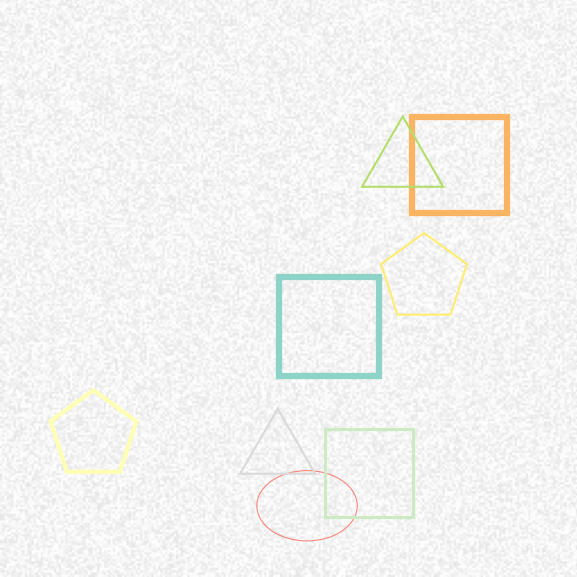[{"shape": "square", "thickness": 3, "radius": 0.43, "center": [0.57, 0.434]}, {"shape": "pentagon", "thickness": 2, "radius": 0.39, "center": [0.162, 0.245]}, {"shape": "oval", "thickness": 0.5, "radius": 0.43, "center": [0.532, 0.123]}, {"shape": "square", "thickness": 3, "radius": 0.41, "center": [0.796, 0.714]}, {"shape": "triangle", "thickness": 1, "radius": 0.41, "center": [0.697, 0.716]}, {"shape": "triangle", "thickness": 1, "radius": 0.38, "center": [0.481, 0.216]}, {"shape": "square", "thickness": 1.5, "radius": 0.38, "center": [0.639, 0.18]}, {"shape": "pentagon", "thickness": 1, "radius": 0.39, "center": [0.734, 0.518]}]